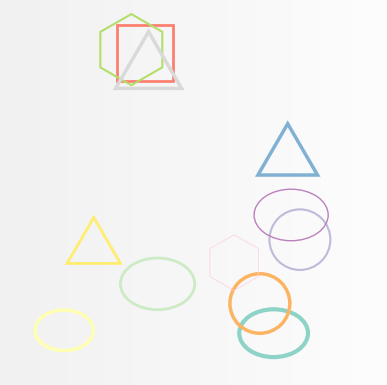[{"shape": "oval", "thickness": 3, "radius": 0.44, "center": [0.706, 0.135]}, {"shape": "oval", "thickness": 2.5, "radius": 0.38, "center": [0.166, 0.142]}, {"shape": "circle", "thickness": 1.5, "radius": 0.39, "center": [0.774, 0.378]}, {"shape": "square", "thickness": 2, "radius": 0.36, "center": [0.374, 0.863]}, {"shape": "triangle", "thickness": 2.5, "radius": 0.44, "center": [0.743, 0.59]}, {"shape": "circle", "thickness": 2.5, "radius": 0.39, "center": [0.671, 0.212]}, {"shape": "hexagon", "thickness": 1.5, "radius": 0.46, "center": [0.339, 0.871]}, {"shape": "hexagon", "thickness": 0.5, "radius": 0.36, "center": [0.604, 0.318]}, {"shape": "triangle", "thickness": 2.5, "radius": 0.49, "center": [0.383, 0.82]}, {"shape": "oval", "thickness": 1, "radius": 0.48, "center": [0.751, 0.442]}, {"shape": "oval", "thickness": 2, "radius": 0.48, "center": [0.407, 0.263]}, {"shape": "triangle", "thickness": 2, "radius": 0.4, "center": [0.242, 0.355]}]